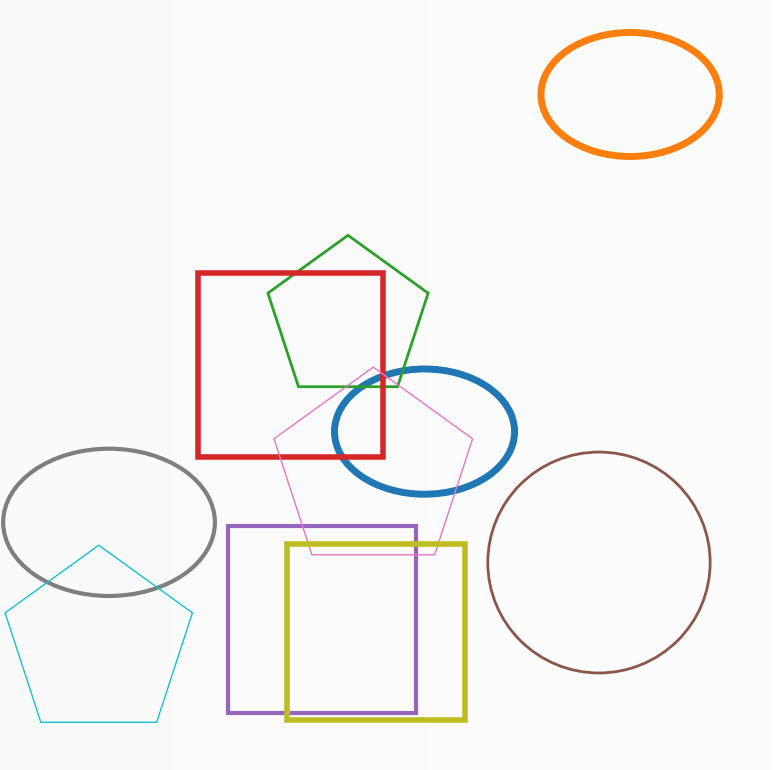[{"shape": "oval", "thickness": 2.5, "radius": 0.58, "center": [0.548, 0.439]}, {"shape": "oval", "thickness": 2.5, "radius": 0.58, "center": [0.813, 0.877]}, {"shape": "pentagon", "thickness": 1, "radius": 0.54, "center": [0.449, 0.586]}, {"shape": "square", "thickness": 2, "radius": 0.6, "center": [0.375, 0.526]}, {"shape": "square", "thickness": 1.5, "radius": 0.61, "center": [0.416, 0.195]}, {"shape": "circle", "thickness": 1, "radius": 0.72, "center": [0.773, 0.269]}, {"shape": "pentagon", "thickness": 0.5, "radius": 0.67, "center": [0.482, 0.389]}, {"shape": "oval", "thickness": 1.5, "radius": 0.68, "center": [0.141, 0.322]}, {"shape": "square", "thickness": 2, "radius": 0.57, "center": [0.485, 0.18]}, {"shape": "pentagon", "thickness": 0.5, "radius": 0.64, "center": [0.127, 0.165]}]